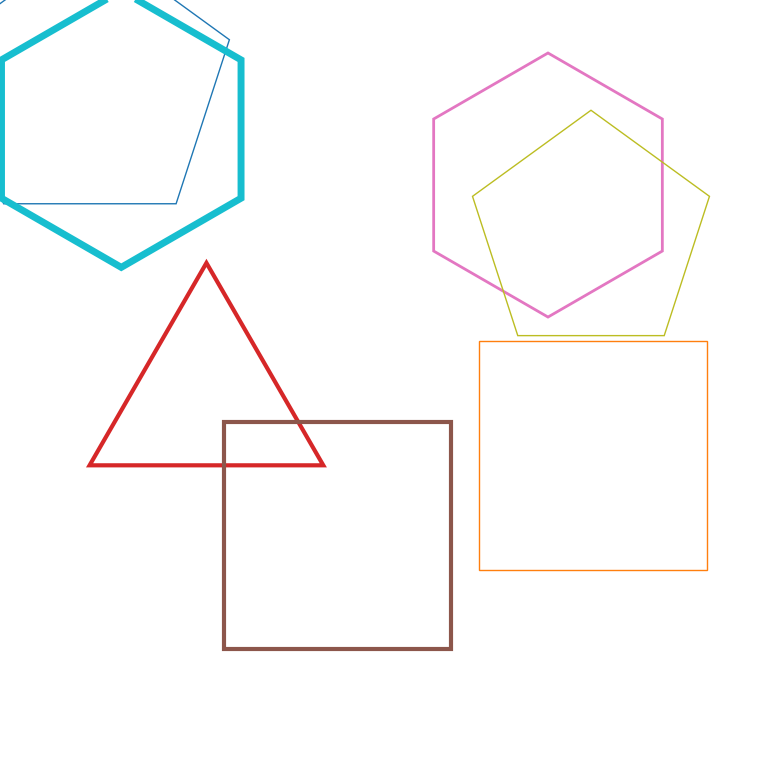[{"shape": "pentagon", "thickness": 0.5, "radius": 0.95, "center": [0.117, 0.89]}, {"shape": "square", "thickness": 0.5, "radius": 0.74, "center": [0.77, 0.409]}, {"shape": "triangle", "thickness": 1.5, "radius": 0.88, "center": [0.268, 0.483]}, {"shape": "square", "thickness": 1.5, "radius": 0.74, "center": [0.438, 0.305]}, {"shape": "hexagon", "thickness": 1, "radius": 0.86, "center": [0.712, 0.76]}, {"shape": "pentagon", "thickness": 0.5, "radius": 0.81, "center": [0.768, 0.695]}, {"shape": "hexagon", "thickness": 2.5, "radius": 0.9, "center": [0.157, 0.832]}]